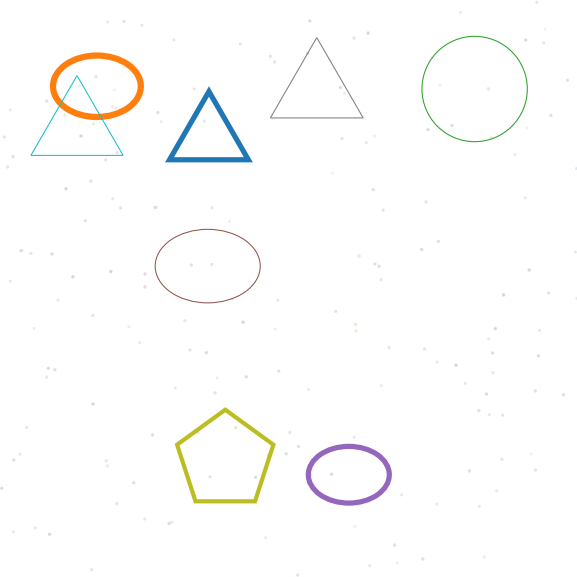[{"shape": "triangle", "thickness": 2.5, "radius": 0.39, "center": [0.362, 0.762]}, {"shape": "oval", "thickness": 3, "radius": 0.38, "center": [0.168, 0.85]}, {"shape": "circle", "thickness": 0.5, "radius": 0.46, "center": [0.822, 0.845]}, {"shape": "oval", "thickness": 2.5, "radius": 0.35, "center": [0.604, 0.177]}, {"shape": "oval", "thickness": 0.5, "radius": 0.45, "center": [0.36, 0.538]}, {"shape": "triangle", "thickness": 0.5, "radius": 0.46, "center": [0.549, 0.841]}, {"shape": "pentagon", "thickness": 2, "radius": 0.44, "center": [0.39, 0.202]}, {"shape": "triangle", "thickness": 0.5, "radius": 0.46, "center": [0.133, 0.776]}]